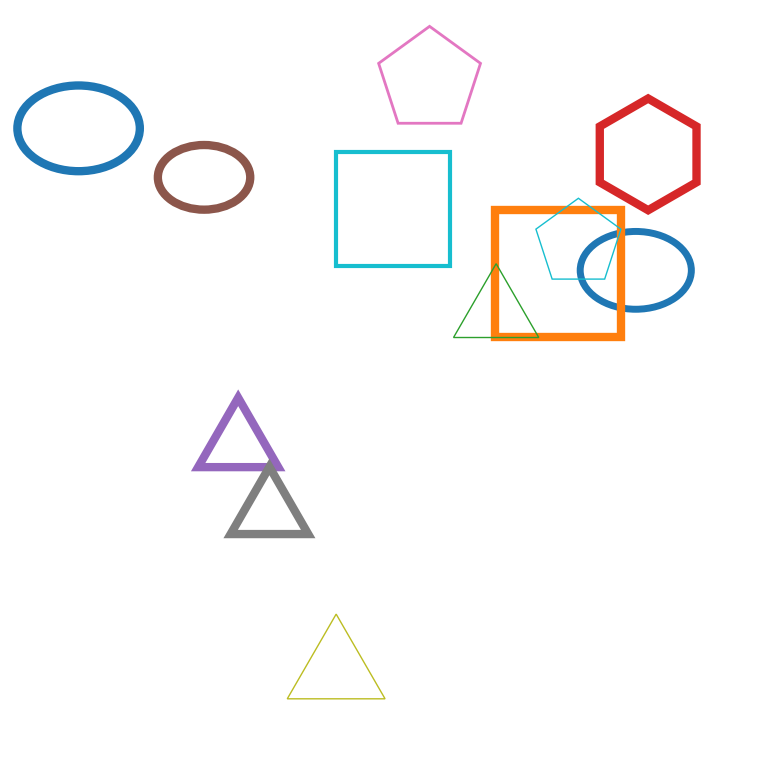[{"shape": "oval", "thickness": 2.5, "radius": 0.36, "center": [0.826, 0.649]}, {"shape": "oval", "thickness": 3, "radius": 0.4, "center": [0.102, 0.833]}, {"shape": "square", "thickness": 3, "radius": 0.41, "center": [0.725, 0.645]}, {"shape": "triangle", "thickness": 0.5, "radius": 0.32, "center": [0.644, 0.594]}, {"shape": "hexagon", "thickness": 3, "radius": 0.36, "center": [0.842, 0.8]}, {"shape": "triangle", "thickness": 3, "radius": 0.3, "center": [0.309, 0.423]}, {"shape": "oval", "thickness": 3, "radius": 0.3, "center": [0.265, 0.77]}, {"shape": "pentagon", "thickness": 1, "radius": 0.35, "center": [0.558, 0.896]}, {"shape": "triangle", "thickness": 3, "radius": 0.29, "center": [0.35, 0.335]}, {"shape": "triangle", "thickness": 0.5, "radius": 0.37, "center": [0.437, 0.129]}, {"shape": "square", "thickness": 1.5, "radius": 0.37, "center": [0.51, 0.729]}, {"shape": "pentagon", "thickness": 0.5, "radius": 0.29, "center": [0.751, 0.684]}]